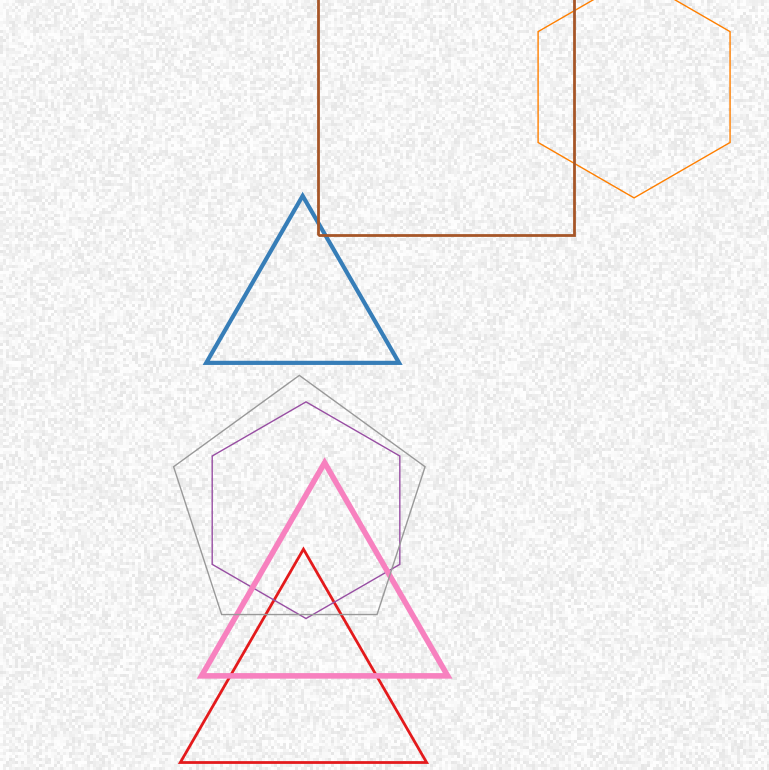[{"shape": "triangle", "thickness": 1, "radius": 0.92, "center": [0.394, 0.102]}, {"shape": "triangle", "thickness": 1.5, "radius": 0.72, "center": [0.393, 0.601]}, {"shape": "hexagon", "thickness": 0.5, "radius": 0.7, "center": [0.397, 0.337]}, {"shape": "hexagon", "thickness": 0.5, "radius": 0.72, "center": [0.823, 0.887]}, {"shape": "square", "thickness": 1, "radius": 0.83, "center": [0.579, 0.861]}, {"shape": "triangle", "thickness": 2, "radius": 0.92, "center": [0.422, 0.215]}, {"shape": "pentagon", "thickness": 0.5, "radius": 0.86, "center": [0.389, 0.341]}]